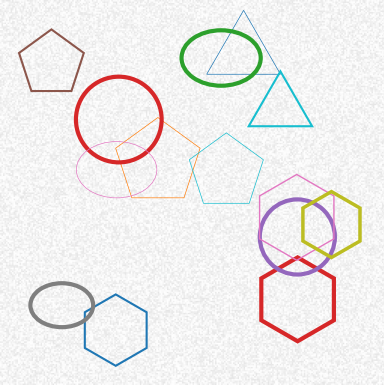[{"shape": "hexagon", "thickness": 1.5, "radius": 0.46, "center": [0.301, 0.143]}, {"shape": "triangle", "thickness": 0.5, "radius": 0.55, "center": [0.633, 0.862]}, {"shape": "pentagon", "thickness": 0.5, "radius": 0.58, "center": [0.41, 0.579]}, {"shape": "oval", "thickness": 3, "radius": 0.51, "center": [0.574, 0.849]}, {"shape": "circle", "thickness": 3, "radius": 0.56, "center": [0.309, 0.69]}, {"shape": "hexagon", "thickness": 3, "radius": 0.54, "center": [0.773, 0.223]}, {"shape": "circle", "thickness": 3, "radius": 0.49, "center": [0.772, 0.385]}, {"shape": "pentagon", "thickness": 1.5, "radius": 0.44, "center": [0.134, 0.835]}, {"shape": "hexagon", "thickness": 1, "radius": 0.56, "center": [0.771, 0.435]}, {"shape": "oval", "thickness": 0.5, "radius": 0.52, "center": [0.303, 0.559]}, {"shape": "oval", "thickness": 3, "radius": 0.41, "center": [0.161, 0.207]}, {"shape": "hexagon", "thickness": 2.5, "radius": 0.43, "center": [0.861, 0.417]}, {"shape": "pentagon", "thickness": 0.5, "radius": 0.51, "center": [0.588, 0.554]}, {"shape": "triangle", "thickness": 1.5, "radius": 0.48, "center": [0.728, 0.72]}]